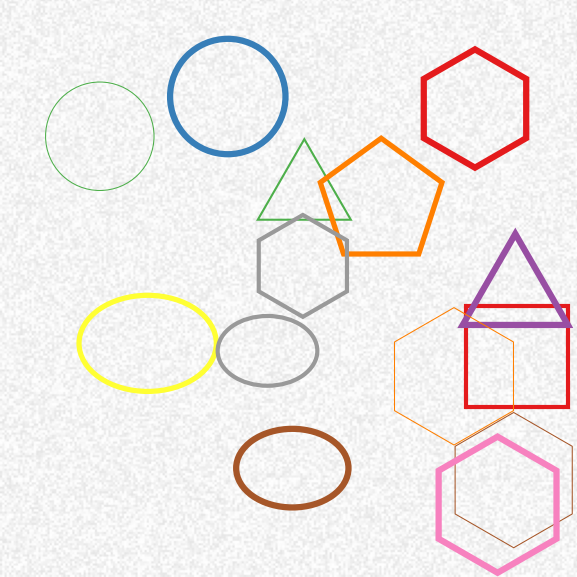[{"shape": "hexagon", "thickness": 3, "radius": 0.51, "center": [0.822, 0.811]}, {"shape": "square", "thickness": 2, "radius": 0.44, "center": [0.895, 0.382]}, {"shape": "circle", "thickness": 3, "radius": 0.5, "center": [0.394, 0.832]}, {"shape": "circle", "thickness": 0.5, "radius": 0.47, "center": [0.173, 0.763]}, {"shape": "triangle", "thickness": 1, "radius": 0.46, "center": [0.527, 0.665]}, {"shape": "triangle", "thickness": 3, "radius": 0.53, "center": [0.892, 0.489]}, {"shape": "pentagon", "thickness": 2.5, "radius": 0.55, "center": [0.66, 0.649]}, {"shape": "hexagon", "thickness": 0.5, "radius": 0.59, "center": [0.786, 0.348]}, {"shape": "oval", "thickness": 2.5, "radius": 0.59, "center": [0.256, 0.405]}, {"shape": "hexagon", "thickness": 0.5, "radius": 0.59, "center": [0.889, 0.168]}, {"shape": "oval", "thickness": 3, "radius": 0.49, "center": [0.506, 0.188]}, {"shape": "hexagon", "thickness": 3, "radius": 0.59, "center": [0.862, 0.125]}, {"shape": "hexagon", "thickness": 2, "radius": 0.44, "center": [0.524, 0.539]}, {"shape": "oval", "thickness": 2, "radius": 0.43, "center": [0.463, 0.392]}]